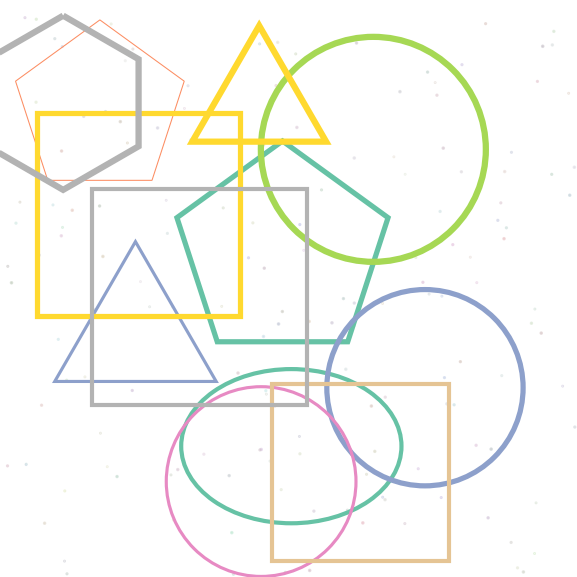[{"shape": "pentagon", "thickness": 2.5, "radius": 0.96, "center": [0.489, 0.563]}, {"shape": "oval", "thickness": 2, "radius": 0.95, "center": [0.504, 0.227]}, {"shape": "pentagon", "thickness": 0.5, "radius": 0.77, "center": [0.173, 0.811]}, {"shape": "triangle", "thickness": 1.5, "radius": 0.81, "center": [0.235, 0.419]}, {"shape": "circle", "thickness": 2.5, "radius": 0.85, "center": [0.736, 0.328]}, {"shape": "circle", "thickness": 1.5, "radius": 0.82, "center": [0.452, 0.165]}, {"shape": "circle", "thickness": 3, "radius": 0.97, "center": [0.646, 0.741]}, {"shape": "square", "thickness": 2.5, "radius": 0.88, "center": [0.24, 0.627]}, {"shape": "triangle", "thickness": 3, "radius": 0.67, "center": [0.449, 0.821]}, {"shape": "square", "thickness": 2, "radius": 0.77, "center": [0.625, 0.181]}, {"shape": "square", "thickness": 2, "radius": 0.93, "center": [0.345, 0.485]}, {"shape": "hexagon", "thickness": 3, "radius": 0.75, "center": [0.109, 0.821]}]